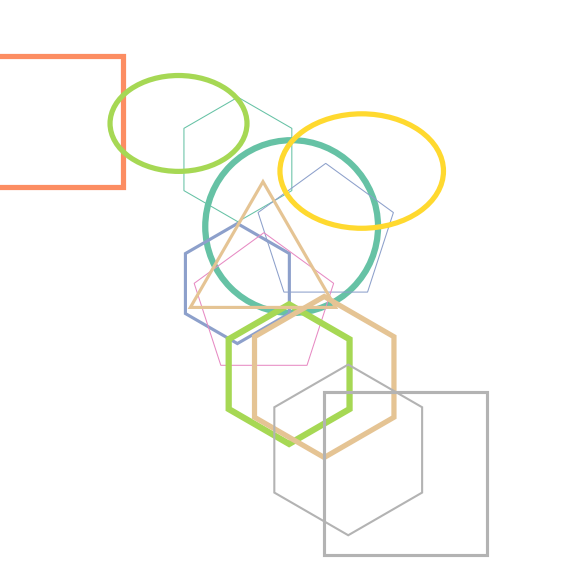[{"shape": "circle", "thickness": 3, "radius": 0.75, "center": [0.505, 0.607]}, {"shape": "hexagon", "thickness": 0.5, "radius": 0.54, "center": [0.412, 0.723]}, {"shape": "square", "thickness": 2.5, "radius": 0.56, "center": [0.1, 0.789]}, {"shape": "hexagon", "thickness": 1.5, "radius": 0.52, "center": [0.411, 0.508]}, {"shape": "pentagon", "thickness": 0.5, "radius": 0.62, "center": [0.564, 0.593]}, {"shape": "pentagon", "thickness": 0.5, "radius": 0.63, "center": [0.457, 0.469]}, {"shape": "oval", "thickness": 2.5, "radius": 0.59, "center": [0.309, 0.785]}, {"shape": "hexagon", "thickness": 3, "radius": 0.6, "center": [0.501, 0.351]}, {"shape": "oval", "thickness": 2.5, "radius": 0.71, "center": [0.626, 0.703]}, {"shape": "hexagon", "thickness": 2.5, "radius": 0.7, "center": [0.561, 0.346]}, {"shape": "triangle", "thickness": 1.5, "radius": 0.73, "center": [0.455, 0.539]}, {"shape": "square", "thickness": 1.5, "radius": 0.71, "center": [0.703, 0.178]}, {"shape": "hexagon", "thickness": 1, "radius": 0.74, "center": [0.603, 0.22]}]